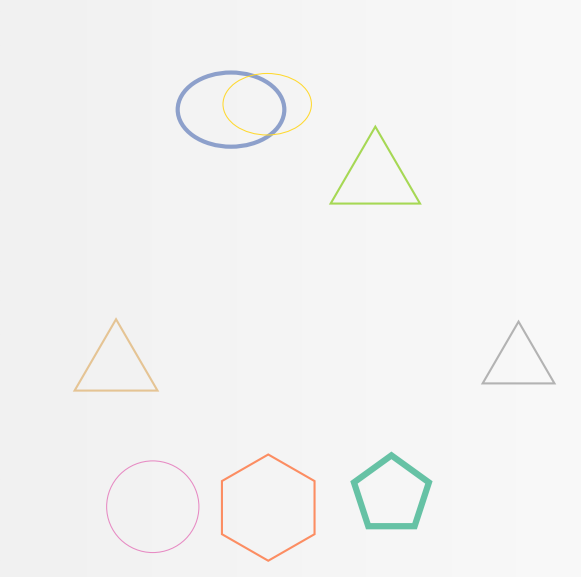[{"shape": "pentagon", "thickness": 3, "radius": 0.34, "center": [0.673, 0.143]}, {"shape": "hexagon", "thickness": 1, "radius": 0.46, "center": [0.461, 0.12]}, {"shape": "oval", "thickness": 2, "radius": 0.46, "center": [0.397, 0.809]}, {"shape": "circle", "thickness": 0.5, "radius": 0.4, "center": [0.263, 0.122]}, {"shape": "triangle", "thickness": 1, "radius": 0.44, "center": [0.646, 0.691]}, {"shape": "oval", "thickness": 0.5, "radius": 0.38, "center": [0.46, 0.819]}, {"shape": "triangle", "thickness": 1, "radius": 0.41, "center": [0.2, 0.364]}, {"shape": "triangle", "thickness": 1, "radius": 0.36, "center": [0.892, 0.371]}]